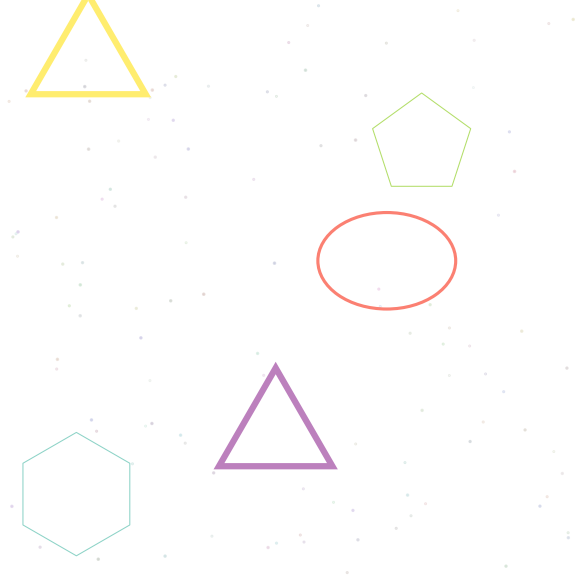[{"shape": "hexagon", "thickness": 0.5, "radius": 0.53, "center": [0.132, 0.144]}, {"shape": "oval", "thickness": 1.5, "radius": 0.6, "center": [0.67, 0.548]}, {"shape": "pentagon", "thickness": 0.5, "radius": 0.45, "center": [0.73, 0.749]}, {"shape": "triangle", "thickness": 3, "radius": 0.57, "center": [0.477, 0.249]}, {"shape": "triangle", "thickness": 3, "radius": 0.57, "center": [0.153, 0.893]}]